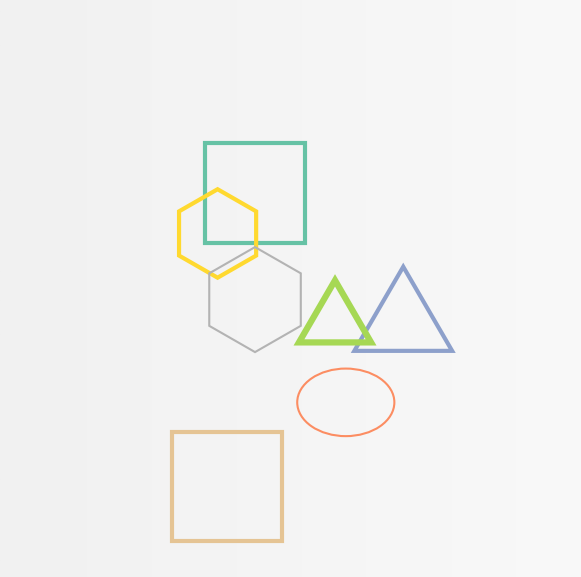[{"shape": "square", "thickness": 2, "radius": 0.43, "center": [0.438, 0.665]}, {"shape": "oval", "thickness": 1, "radius": 0.42, "center": [0.595, 0.302]}, {"shape": "triangle", "thickness": 2, "radius": 0.49, "center": [0.694, 0.44]}, {"shape": "triangle", "thickness": 3, "radius": 0.36, "center": [0.576, 0.442]}, {"shape": "hexagon", "thickness": 2, "radius": 0.38, "center": [0.374, 0.595]}, {"shape": "square", "thickness": 2, "radius": 0.47, "center": [0.39, 0.156]}, {"shape": "hexagon", "thickness": 1, "radius": 0.45, "center": [0.439, 0.48]}]